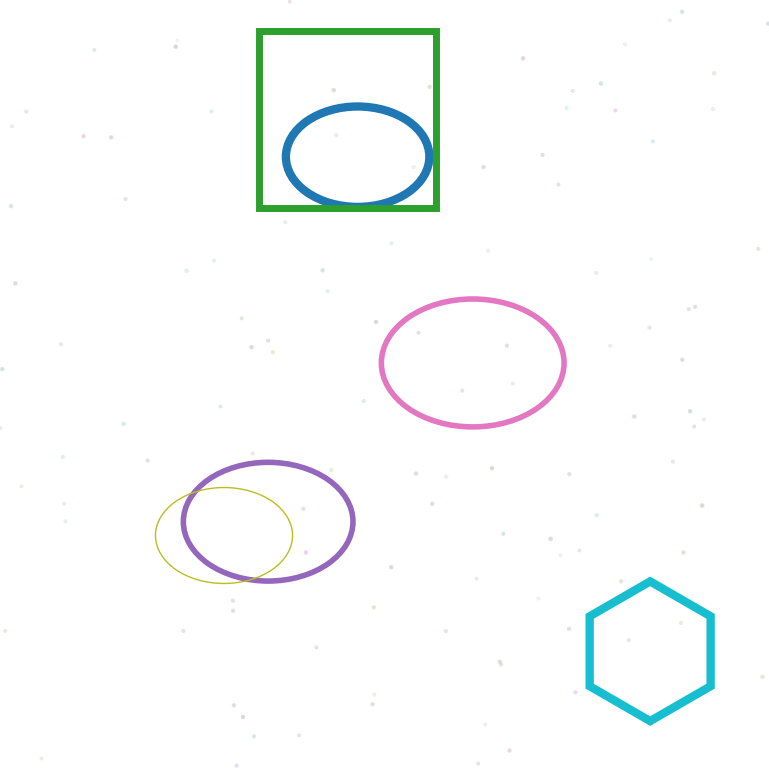[{"shape": "oval", "thickness": 3, "radius": 0.47, "center": [0.464, 0.796]}, {"shape": "square", "thickness": 2.5, "radius": 0.58, "center": [0.451, 0.845]}, {"shape": "oval", "thickness": 2, "radius": 0.55, "center": [0.348, 0.322]}, {"shape": "oval", "thickness": 2, "radius": 0.59, "center": [0.614, 0.529]}, {"shape": "oval", "thickness": 0.5, "radius": 0.45, "center": [0.291, 0.305]}, {"shape": "hexagon", "thickness": 3, "radius": 0.45, "center": [0.844, 0.154]}]